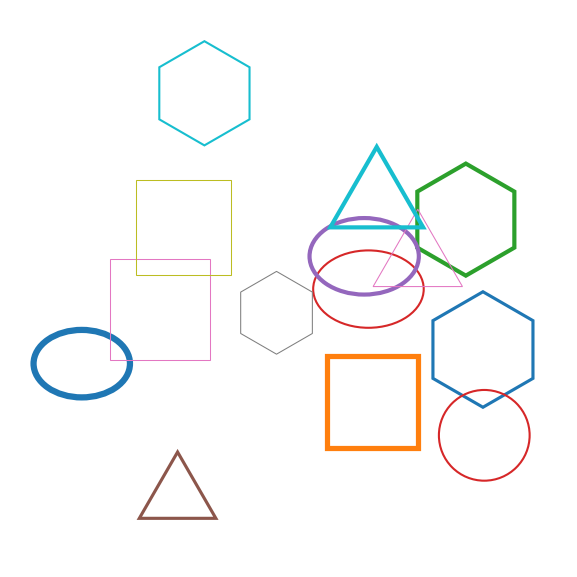[{"shape": "oval", "thickness": 3, "radius": 0.42, "center": [0.142, 0.369]}, {"shape": "hexagon", "thickness": 1.5, "radius": 0.5, "center": [0.836, 0.394]}, {"shape": "square", "thickness": 2.5, "radius": 0.39, "center": [0.646, 0.303]}, {"shape": "hexagon", "thickness": 2, "radius": 0.49, "center": [0.807, 0.619]}, {"shape": "oval", "thickness": 1, "radius": 0.48, "center": [0.638, 0.499]}, {"shape": "circle", "thickness": 1, "radius": 0.39, "center": [0.839, 0.245]}, {"shape": "oval", "thickness": 2, "radius": 0.47, "center": [0.631, 0.555]}, {"shape": "triangle", "thickness": 1.5, "radius": 0.38, "center": [0.308, 0.14]}, {"shape": "triangle", "thickness": 0.5, "radius": 0.45, "center": [0.723, 0.548]}, {"shape": "square", "thickness": 0.5, "radius": 0.44, "center": [0.277, 0.464]}, {"shape": "hexagon", "thickness": 0.5, "radius": 0.36, "center": [0.479, 0.458]}, {"shape": "square", "thickness": 0.5, "radius": 0.41, "center": [0.318, 0.605]}, {"shape": "hexagon", "thickness": 1, "radius": 0.45, "center": [0.354, 0.838]}, {"shape": "triangle", "thickness": 2, "radius": 0.46, "center": [0.652, 0.652]}]